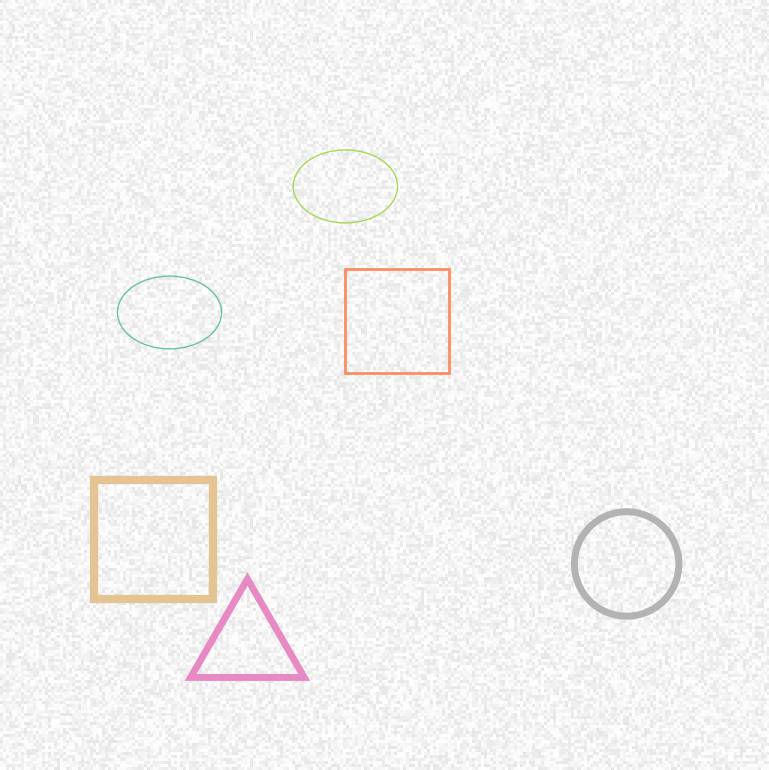[{"shape": "oval", "thickness": 0.5, "radius": 0.34, "center": [0.22, 0.594]}, {"shape": "square", "thickness": 1, "radius": 0.34, "center": [0.515, 0.583]}, {"shape": "triangle", "thickness": 2.5, "radius": 0.43, "center": [0.321, 0.163]}, {"shape": "oval", "thickness": 0.5, "radius": 0.34, "center": [0.449, 0.758]}, {"shape": "square", "thickness": 3, "radius": 0.39, "center": [0.199, 0.299]}, {"shape": "circle", "thickness": 2.5, "radius": 0.34, "center": [0.814, 0.268]}]